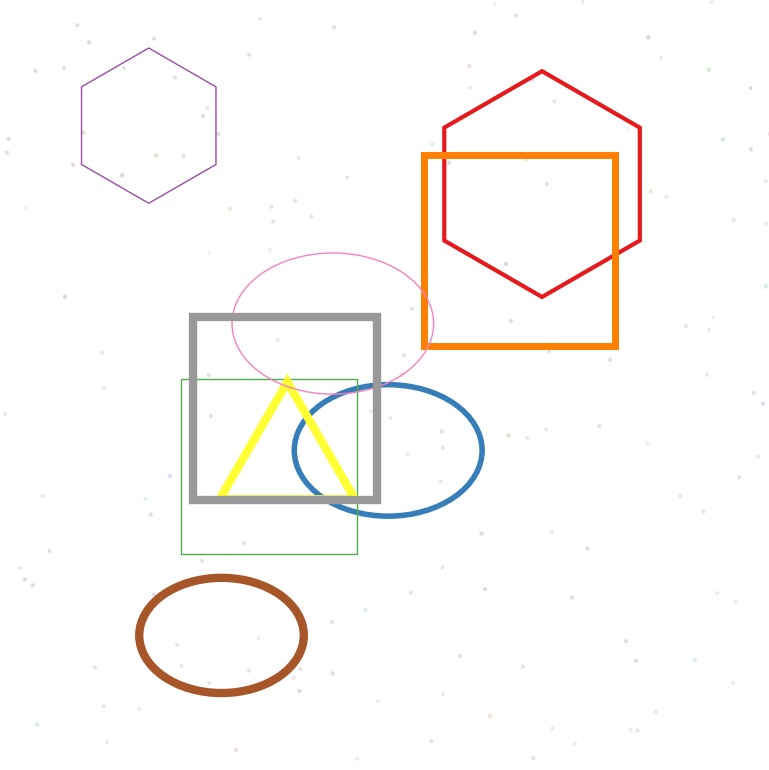[{"shape": "hexagon", "thickness": 1.5, "radius": 0.73, "center": [0.704, 0.761]}, {"shape": "oval", "thickness": 2, "radius": 0.61, "center": [0.504, 0.415]}, {"shape": "square", "thickness": 0.5, "radius": 0.57, "center": [0.349, 0.394]}, {"shape": "hexagon", "thickness": 0.5, "radius": 0.5, "center": [0.193, 0.837]}, {"shape": "square", "thickness": 2.5, "radius": 0.62, "center": [0.675, 0.675]}, {"shape": "triangle", "thickness": 3, "radius": 0.51, "center": [0.373, 0.402]}, {"shape": "oval", "thickness": 3, "radius": 0.53, "center": [0.288, 0.175]}, {"shape": "oval", "thickness": 0.5, "radius": 0.65, "center": [0.432, 0.58]}, {"shape": "square", "thickness": 3, "radius": 0.6, "center": [0.37, 0.47]}]